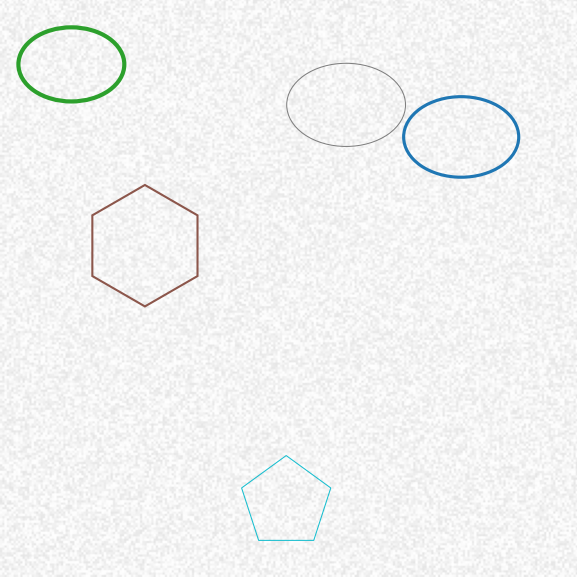[{"shape": "oval", "thickness": 1.5, "radius": 0.5, "center": [0.799, 0.762]}, {"shape": "oval", "thickness": 2, "radius": 0.46, "center": [0.124, 0.888]}, {"shape": "hexagon", "thickness": 1, "radius": 0.53, "center": [0.251, 0.574]}, {"shape": "oval", "thickness": 0.5, "radius": 0.51, "center": [0.599, 0.818]}, {"shape": "pentagon", "thickness": 0.5, "radius": 0.41, "center": [0.496, 0.129]}]